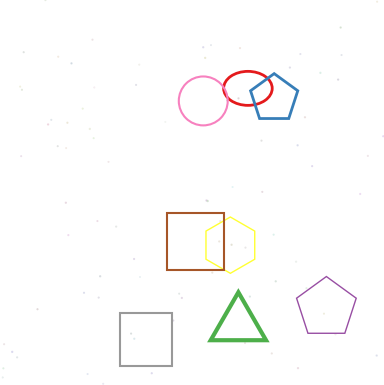[{"shape": "oval", "thickness": 2, "radius": 0.32, "center": [0.644, 0.77]}, {"shape": "pentagon", "thickness": 2, "radius": 0.32, "center": [0.712, 0.744]}, {"shape": "triangle", "thickness": 3, "radius": 0.41, "center": [0.619, 0.158]}, {"shape": "pentagon", "thickness": 1, "radius": 0.41, "center": [0.848, 0.2]}, {"shape": "hexagon", "thickness": 1, "radius": 0.37, "center": [0.598, 0.363]}, {"shape": "square", "thickness": 1.5, "radius": 0.37, "center": [0.507, 0.374]}, {"shape": "circle", "thickness": 1.5, "radius": 0.32, "center": [0.528, 0.738]}, {"shape": "square", "thickness": 1.5, "radius": 0.34, "center": [0.38, 0.118]}]